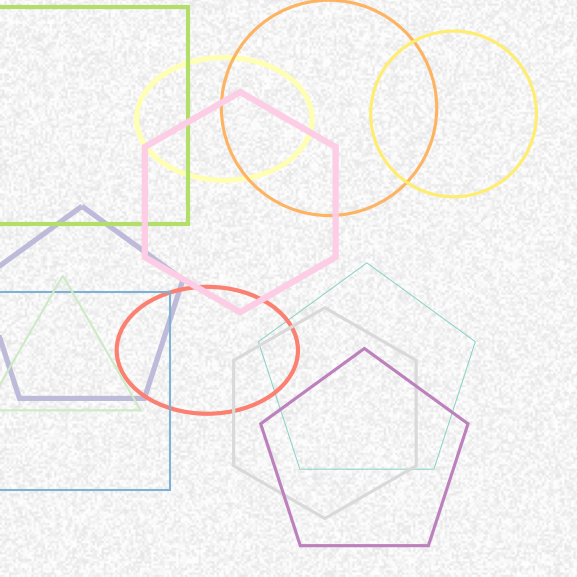[{"shape": "pentagon", "thickness": 0.5, "radius": 0.99, "center": [0.635, 0.346]}, {"shape": "oval", "thickness": 2.5, "radius": 0.76, "center": [0.388, 0.793]}, {"shape": "pentagon", "thickness": 2.5, "radius": 0.92, "center": [0.142, 0.458]}, {"shape": "oval", "thickness": 2, "radius": 0.78, "center": [0.359, 0.393]}, {"shape": "square", "thickness": 1, "radius": 0.86, "center": [0.123, 0.321]}, {"shape": "circle", "thickness": 1.5, "radius": 0.93, "center": [0.57, 0.812]}, {"shape": "square", "thickness": 2, "radius": 0.94, "center": [0.137, 0.799]}, {"shape": "hexagon", "thickness": 3, "radius": 0.95, "center": [0.416, 0.649]}, {"shape": "hexagon", "thickness": 1.5, "radius": 0.91, "center": [0.563, 0.284]}, {"shape": "pentagon", "thickness": 1.5, "radius": 0.94, "center": [0.631, 0.207]}, {"shape": "triangle", "thickness": 1, "radius": 0.78, "center": [0.109, 0.366]}, {"shape": "circle", "thickness": 1.5, "radius": 0.72, "center": [0.785, 0.802]}]